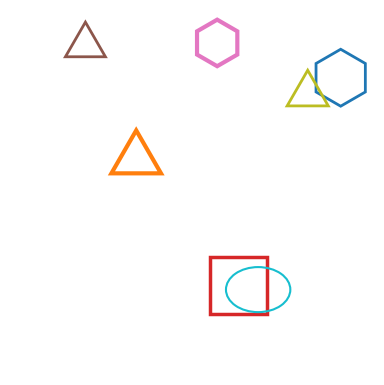[{"shape": "hexagon", "thickness": 2, "radius": 0.37, "center": [0.885, 0.798]}, {"shape": "triangle", "thickness": 3, "radius": 0.37, "center": [0.354, 0.587]}, {"shape": "square", "thickness": 2.5, "radius": 0.37, "center": [0.62, 0.258]}, {"shape": "triangle", "thickness": 2, "radius": 0.3, "center": [0.222, 0.883]}, {"shape": "hexagon", "thickness": 3, "radius": 0.3, "center": [0.564, 0.888]}, {"shape": "triangle", "thickness": 2, "radius": 0.31, "center": [0.799, 0.756]}, {"shape": "oval", "thickness": 1.5, "radius": 0.42, "center": [0.671, 0.248]}]